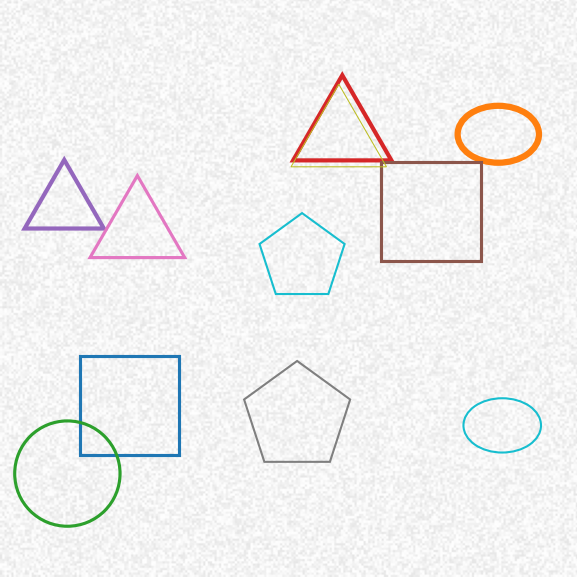[{"shape": "square", "thickness": 1.5, "radius": 0.43, "center": [0.225, 0.297]}, {"shape": "oval", "thickness": 3, "radius": 0.35, "center": [0.863, 0.767]}, {"shape": "circle", "thickness": 1.5, "radius": 0.46, "center": [0.117, 0.179]}, {"shape": "triangle", "thickness": 2, "radius": 0.49, "center": [0.593, 0.771]}, {"shape": "triangle", "thickness": 2, "radius": 0.4, "center": [0.111, 0.643]}, {"shape": "square", "thickness": 1.5, "radius": 0.43, "center": [0.746, 0.633]}, {"shape": "triangle", "thickness": 1.5, "radius": 0.47, "center": [0.238, 0.6]}, {"shape": "pentagon", "thickness": 1, "radius": 0.48, "center": [0.515, 0.278]}, {"shape": "triangle", "thickness": 0.5, "radius": 0.48, "center": [0.587, 0.758]}, {"shape": "oval", "thickness": 1, "radius": 0.34, "center": [0.87, 0.263]}, {"shape": "pentagon", "thickness": 1, "radius": 0.39, "center": [0.523, 0.553]}]